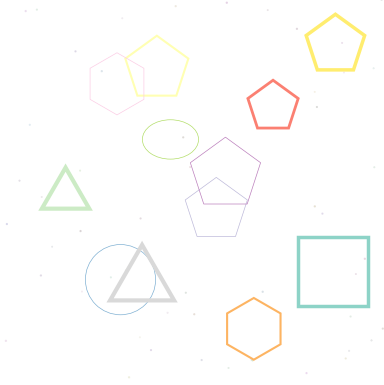[{"shape": "square", "thickness": 2.5, "radius": 0.45, "center": [0.865, 0.295]}, {"shape": "pentagon", "thickness": 1.5, "radius": 0.43, "center": [0.407, 0.821]}, {"shape": "pentagon", "thickness": 0.5, "radius": 0.42, "center": [0.562, 0.454]}, {"shape": "pentagon", "thickness": 2, "radius": 0.34, "center": [0.709, 0.723]}, {"shape": "circle", "thickness": 0.5, "radius": 0.46, "center": [0.313, 0.274]}, {"shape": "hexagon", "thickness": 1.5, "radius": 0.4, "center": [0.659, 0.146]}, {"shape": "oval", "thickness": 0.5, "radius": 0.37, "center": [0.443, 0.638]}, {"shape": "hexagon", "thickness": 0.5, "radius": 0.4, "center": [0.304, 0.782]}, {"shape": "triangle", "thickness": 3, "radius": 0.48, "center": [0.369, 0.268]}, {"shape": "pentagon", "thickness": 0.5, "radius": 0.48, "center": [0.586, 0.548]}, {"shape": "triangle", "thickness": 3, "radius": 0.36, "center": [0.17, 0.494]}, {"shape": "pentagon", "thickness": 2.5, "radius": 0.4, "center": [0.871, 0.883]}]